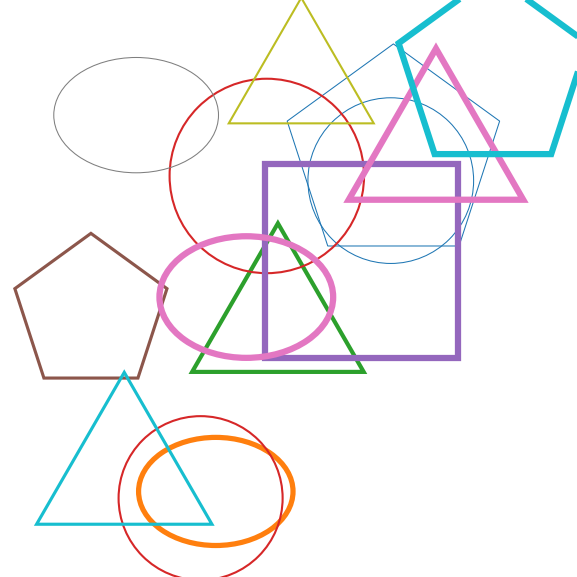[{"shape": "pentagon", "thickness": 0.5, "radius": 0.97, "center": [0.681, 0.73]}, {"shape": "circle", "thickness": 0.5, "radius": 0.72, "center": [0.677, 0.686]}, {"shape": "oval", "thickness": 2.5, "radius": 0.67, "center": [0.374, 0.148]}, {"shape": "triangle", "thickness": 2, "radius": 0.86, "center": [0.481, 0.441]}, {"shape": "circle", "thickness": 1, "radius": 0.84, "center": [0.462, 0.694]}, {"shape": "circle", "thickness": 1, "radius": 0.71, "center": [0.347, 0.137]}, {"shape": "square", "thickness": 3, "radius": 0.84, "center": [0.626, 0.547]}, {"shape": "pentagon", "thickness": 1.5, "radius": 0.69, "center": [0.157, 0.457]}, {"shape": "oval", "thickness": 3, "radius": 0.75, "center": [0.427, 0.485]}, {"shape": "triangle", "thickness": 3, "radius": 0.87, "center": [0.755, 0.741]}, {"shape": "oval", "thickness": 0.5, "radius": 0.71, "center": [0.236, 0.8]}, {"shape": "triangle", "thickness": 1, "radius": 0.72, "center": [0.522, 0.858]}, {"shape": "triangle", "thickness": 1.5, "radius": 0.88, "center": [0.215, 0.179]}, {"shape": "pentagon", "thickness": 3, "radius": 0.86, "center": [0.854, 0.871]}]